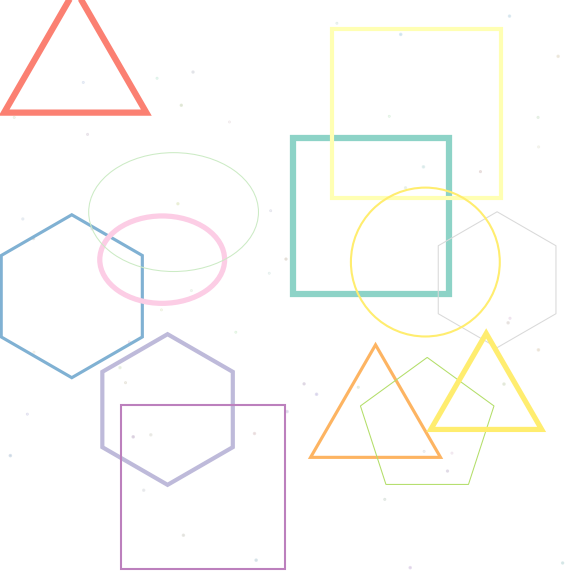[{"shape": "square", "thickness": 3, "radius": 0.68, "center": [0.642, 0.625]}, {"shape": "square", "thickness": 2, "radius": 0.73, "center": [0.721, 0.803]}, {"shape": "hexagon", "thickness": 2, "radius": 0.65, "center": [0.29, 0.29]}, {"shape": "triangle", "thickness": 3, "radius": 0.71, "center": [0.13, 0.875]}, {"shape": "hexagon", "thickness": 1.5, "radius": 0.71, "center": [0.124, 0.486]}, {"shape": "triangle", "thickness": 1.5, "radius": 0.65, "center": [0.65, 0.272]}, {"shape": "pentagon", "thickness": 0.5, "radius": 0.61, "center": [0.74, 0.259]}, {"shape": "oval", "thickness": 2.5, "radius": 0.54, "center": [0.281, 0.55]}, {"shape": "hexagon", "thickness": 0.5, "radius": 0.59, "center": [0.861, 0.515]}, {"shape": "square", "thickness": 1, "radius": 0.71, "center": [0.351, 0.156]}, {"shape": "oval", "thickness": 0.5, "radius": 0.74, "center": [0.301, 0.632]}, {"shape": "circle", "thickness": 1, "radius": 0.64, "center": [0.737, 0.545]}, {"shape": "triangle", "thickness": 2.5, "radius": 0.55, "center": [0.842, 0.311]}]